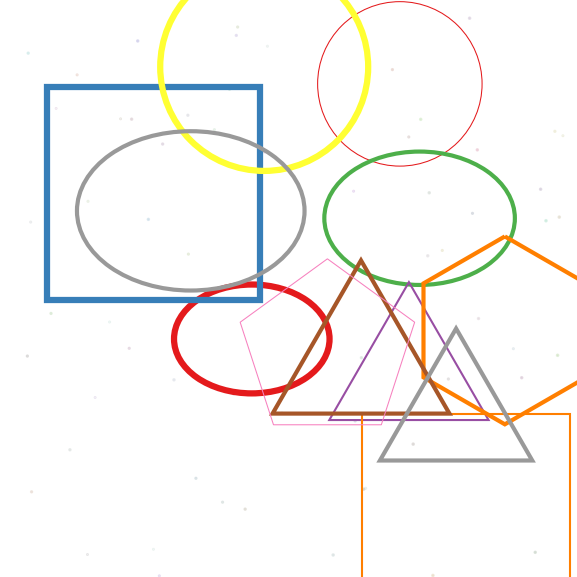[{"shape": "circle", "thickness": 0.5, "radius": 0.71, "center": [0.692, 0.854]}, {"shape": "oval", "thickness": 3, "radius": 0.67, "center": [0.436, 0.412]}, {"shape": "square", "thickness": 3, "radius": 0.92, "center": [0.266, 0.664]}, {"shape": "oval", "thickness": 2, "radius": 0.82, "center": [0.727, 0.621]}, {"shape": "triangle", "thickness": 1, "radius": 0.8, "center": [0.708, 0.351]}, {"shape": "square", "thickness": 1, "radius": 0.9, "center": [0.807, 0.102]}, {"shape": "hexagon", "thickness": 2, "radius": 0.81, "center": [0.874, 0.427]}, {"shape": "circle", "thickness": 3, "radius": 0.9, "center": [0.457, 0.883]}, {"shape": "triangle", "thickness": 2, "radius": 0.88, "center": [0.625, 0.371]}, {"shape": "pentagon", "thickness": 0.5, "radius": 0.79, "center": [0.567, 0.392]}, {"shape": "oval", "thickness": 2, "radius": 0.99, "center": [0.33, 0.634]}, {"shape": "triangle", "thickness": 2, "radius": 0.76, "center": [0.79, 0.278]}]